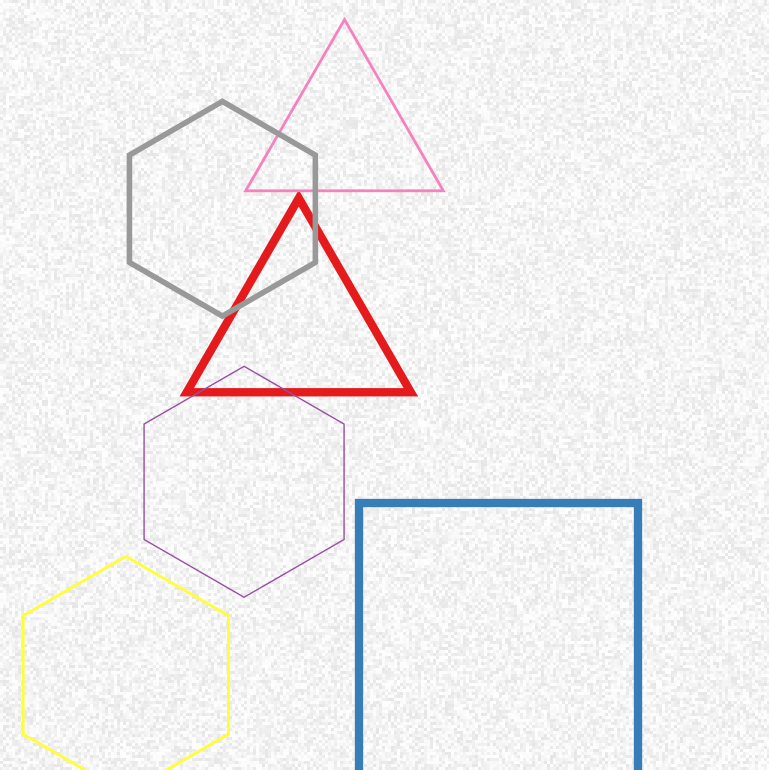[{"shape": "triangle", "thickness": 3, "radius": 0.84, "center": [0.388, 0.575]}, {"shape": "square", "thickness": 3, "radius": 0.91, "center": [0.648, 0.165]}, {"shape": "hexagon", "thickness": 0.5, "radius": 0.75, "center": [0.317, 0.374]}, {"shape": "hexagon", "thickness": 1, "radius": 0.77, "center": [0.163, 0.123]}, {"shape": "triangle", "thickness": 1, "radius": 0.74, "center": [0.447, 0.826]}, {"shape": "hexagon", "thickness": 2, "radius": 0.7, "center": [0.289, 0.729]}]